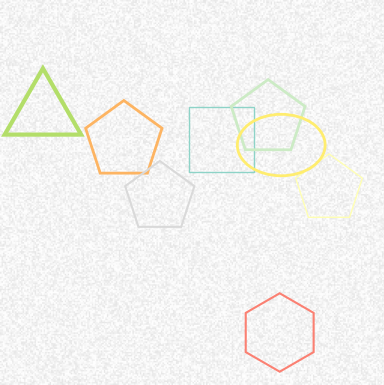[{"shape": "square", "thickness": 1, "radius": 0.42, "center": [0.575, 0.637]}, {"shape": "pentagon", "thickness": 1, "radius": 0.45, "center": [0.855, 0.509]}, {"shape": "hexagon", "thickness": 1.5, "radius": 0.51, "center": [0.726, 0.136]}, {"shape": "pentagon", "thickness": 2, "radius": 0.52, "center": [0.322, 0.635]}, {"shape": "triangle", "thickness": 3, "radius": 0.57, "center": [0.111, 0.708]}, {"shape": "pentagon", "thickness": 1.5, "radius": 0.47, "center": [0.415, 0.487]}, {"shape": "pentagon", "thickness": 2, "radius": 0.5, "center": [0.696, 0.693]}, {"shape": "oval", "thickness": 2, "radius": 0.57, "center": [0.73, 0.623]}]